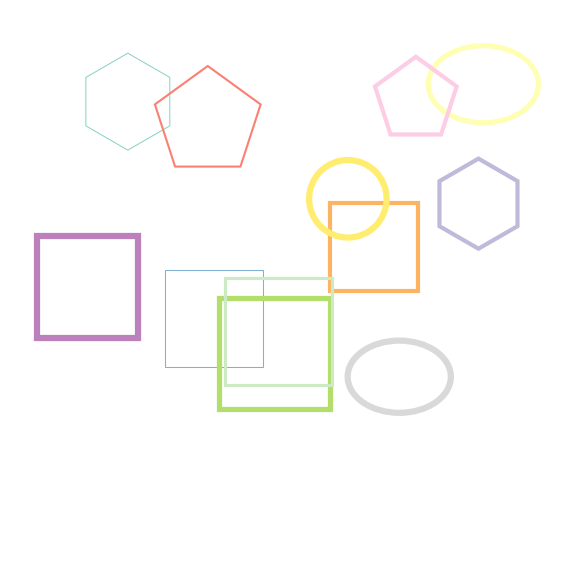[{"shape": "hexagon", "thickness": 0.5, "radius": 0.42, "center": [0.221, 0.823]}, {"shape": "oval", "thickness": 2.5, "radius": 0.48, "center": [0.837, 0.853]}, {"shape": "hexagon", "thickness": 2, "radius": 0.39, "center": [0.829, 0.646]}, {"shape": "pentagon", "thickness": 1, "radius": 0.48, "center": [0.36, 0.789]}, {"shape": "square", "thickness": 0.5, "radius": 0.42, "center": [0.37, 0.448]}, {"shape": "square", "thickness": 2, "radius": 0.38, "center": [0.648, 0.571]}, {"shape": "square", "thickness": 2.5, "radius": 0.48, "center": [0.476, 0.387]}, {"shape": "pentagon", "thickness": 2, "radius": 0.37, "center": [0.72, 0.826]}, {"shape": "oval", "thickness": 3, "radius": 0.45, "center": [0.691, 0.347]}, {"shape": "square", "thickness": 3, "radius": 0.44, "center": [0.152, 0.502]}, {"shape": "square", "thickness": 1.5, "radius": 0.46, "center": [0.482, 0.425]}, {"shape": "circle", "thickness": 3, "radius": 0.34, "center": [0.602, 0.655]}]